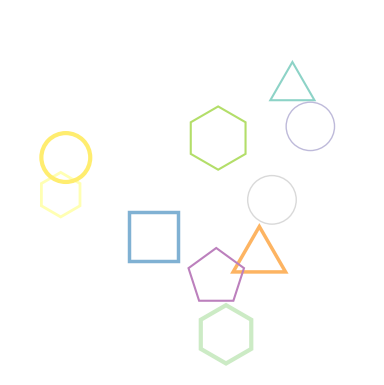[{"shape": "triangle", "thickness": 1.5, "radius": 0.33, "center": [0.759, 0.773]}, {"shape": "hexagon", "thickness": 2, "radius": 0.29, "center": [0.158, 0.494]}, {"shape": "circle", "thickness": 1, "radius": 0.31, "center": [0.806, 0.672]}, {"shape": "square", "thickness": 2.5, "radius": 0.32, "center": [0.399, 0.386]}, {"shape": "triangle", "thickness": 2.5, "radius": 0.39, "center": [0.674, 0.333]}, {"shape": "hexagon", "thickness": 1.5, "radius": 0.41, "center": [0.567, 0.641]}, {"shape": "circle", "thickness": 1, "radius": 0.32, "center": [0.706, 0.481]}, {"shape": "pentagon", "thickness": 1.5, "radius": 0.38, "center": [0.562, 0.28]}, {"shape": "hexagon", "thickness": 3, "radius": 0.38, "center": [0.587, 0.132]}, {"shape": "circle", "thickness": 3, "radius": 0.32, "center": [0.171, 0.591]}]